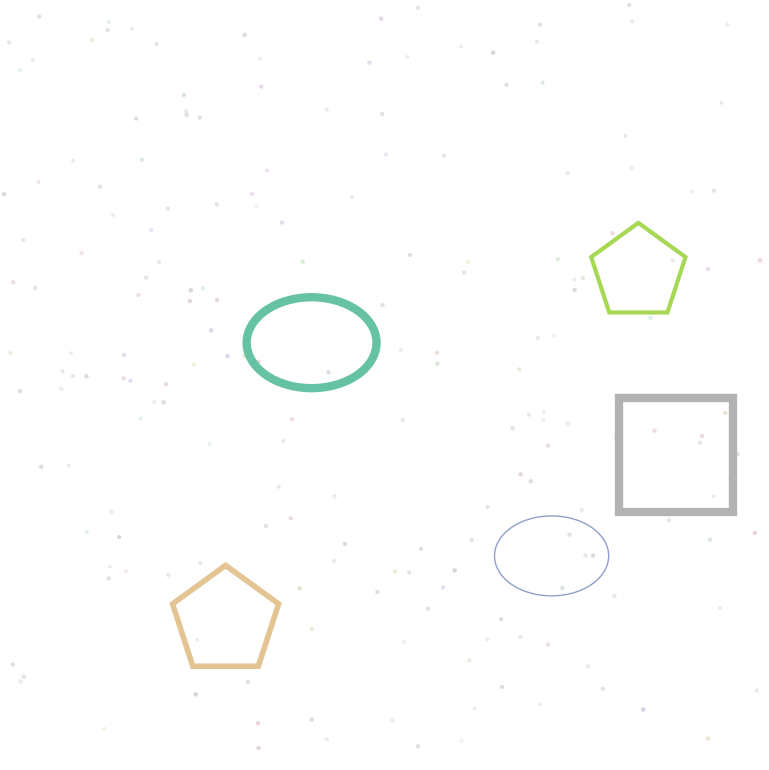[{"shape": "oval", "thickness": 3, "radius": 0.42, "center": [0.405, 0.555]}, {"shape": "oval", "thickness": 0.5, "radius": 0.37, "center": [0.716, 0.278]}, {"shape": "pentagon", "thickness": 1.5, "radius": 0.32, "center": [0.829, 0.646]}, {"shape": "pentagon", "thickness": 2, "radius": 0.36, "center": [0.293, 0.193]}, {"shape": "square", "thickness": 3, "radius": 0.37, "center": [0.878, 0.409]}]